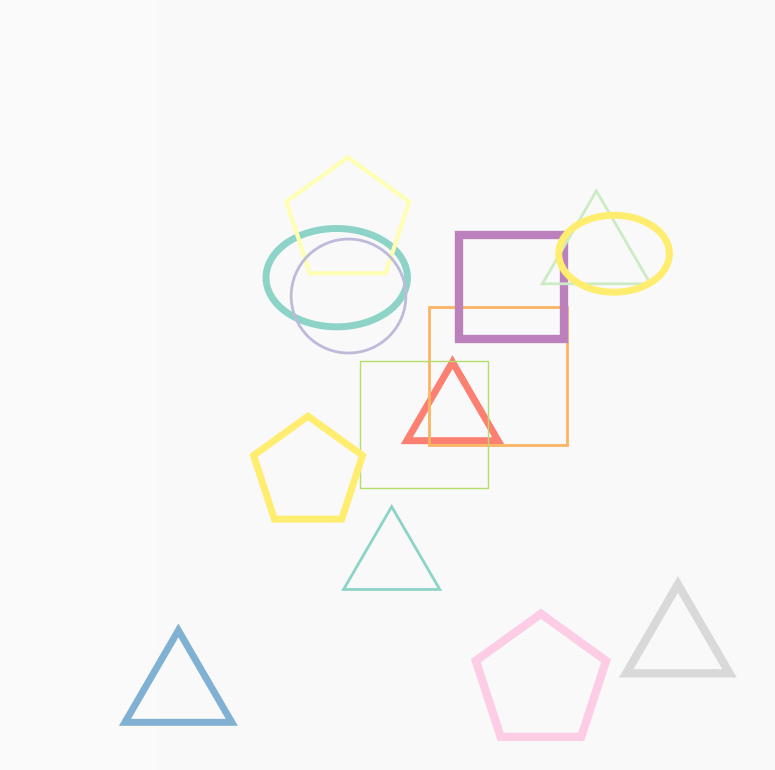[{"shape": "triangle", "thickness": 1, "radius": 0.36, "center": [0.505, 0.27]}, {"shape": "oval", "thickness": 2.5, "radius": 0.46, "center": [0.434, 0.639]}, {"shape": "pentagon", "thickness": 1.5, "radius": 0.42, "center": [0.449, 0.712]}, {"shape": "circle", "thickness": 1, "radius": 0.37, "center": [0.45, 0.616]}, {"shape": "triangle", "thickness": 2.5, "radius": 0.34, "center": [0.584, 0.462]}, {"shape": "triangle", "thickness": 2.5, "radius": 0.4, "center": [0.23, 0.102]}, {"shape": "square", "thickness": 1, "radius": 0.45, "center": [0.642, 0.512]}, {"shape": "square", "thickness": 0.5, "radius": 0.41, "center": [0.547, 0.449]}, {"shape": "pentagon", "thickness": 3, "radius": 0.44, "center": [0.698, 0.115]}, {"shape": "triangle", "thickness": 3, "radius": 0.38, "center": [0.875, 0.164]}, {"shape": "square", "thickness": 3, "radius": 0.34, "center": [0.66, 0.628]}, {"shape": "triangle", "thickness": 1, "radius": 0.4, "center": [0.77, 0.672]}, {"shape": "oval", "thickness": 2.5, "radius": 0.36, "center": [0.792, 0.67]}, {"shape": "pentagon", "thickness": 2.5, "radius": 0.37, "center": [0.398, 0.386]}]